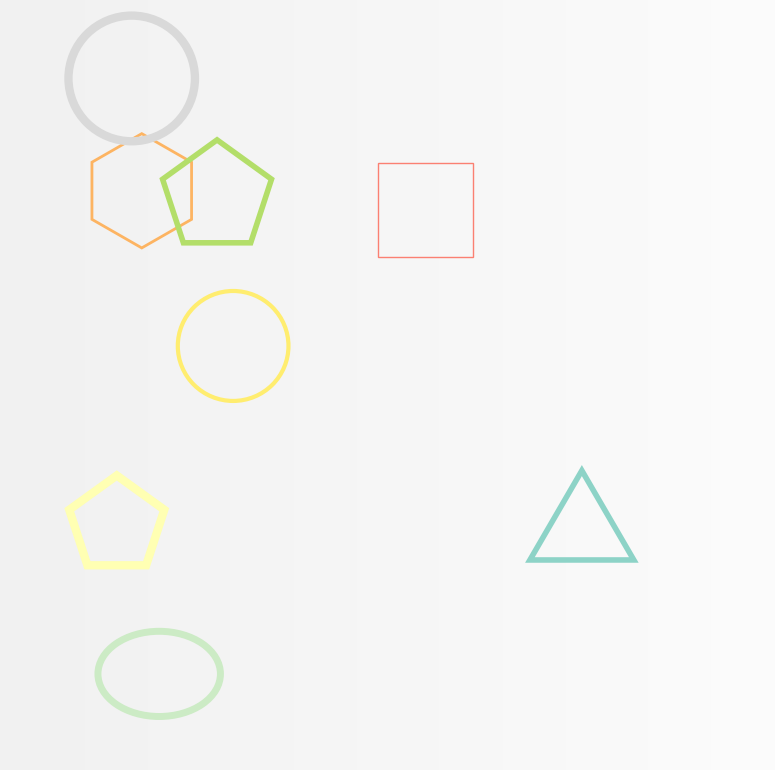[{"shape": "triangle", "thickness": 2, "radius": 0.39, "center": [0.751, 0.311]}, {"shape": "pentagon", "thickness": 3, "radius": 0.32, "center": [0.151, 0.318]}, {"shape": "square", "thickness": 0.5, "radius": 0.31, "center": [0.549, 0.727]}, {"shape": "hexagon", "thickness": 1, "radius": 0.37, "center": [0.183, 0.752]}, {"shape": "pentagon", "thickness": 2, "radius": 0.37, "center": [0.28, 0.744]}, {"shape": "circle", "thickness": 3, "radius": 0.41, "center": [0.17, 0.898]}, {"shape": "oval", "thickness": 2.5, "radius": 0.4, "center": [0.205, 0.125]}, {"shape": "circle", "thickness": 1.5, "radius": 0.36, "center": [0.301, 0.551]}]